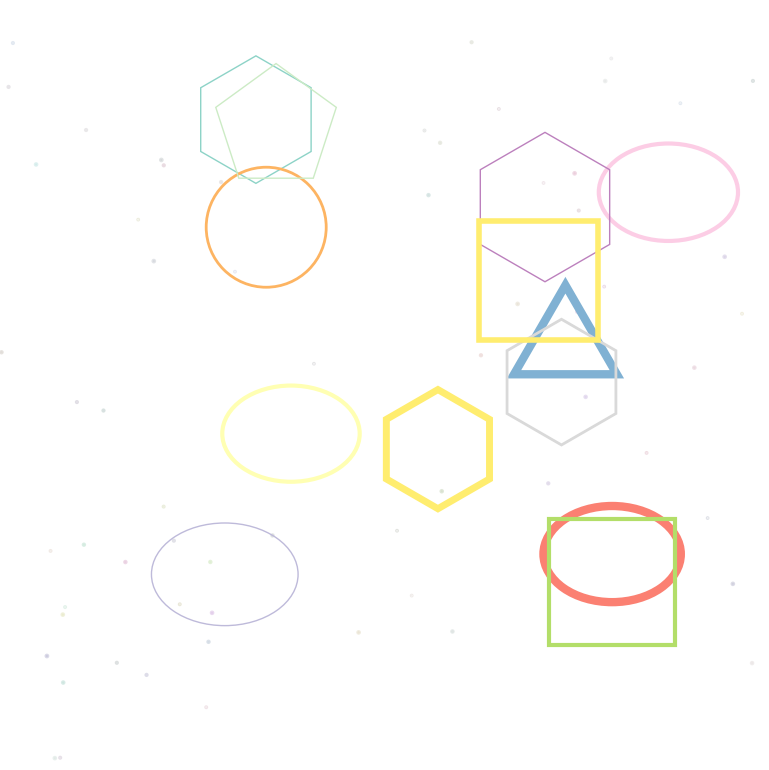[{"shape": "hexagon", "thickness": 0.5, "radius": 0.41, "center": [0.332, 0.845]}, {"shape": "oval", "thickness": 1.5, "radius": 0.45, "center": [0.378, 0.437]}, {"shape": "oval", "thickness": 0.5, "radius": 0.48, "center": [0.292, 0.254]}, {"shape": "oval", "thickness": 3, "radius": 0.45, "center": [0.795, 0.28]}, {"shape": "triangle", "thickness": 3, "radius": 0.39, "center": [0.734, 0.552]}, {"shape": "circle", "thickness": 1, "radius": 0.39, "center": [0.346, 0.705]}, {"shape": "square", "thickness": 1.5, "radius": 0.41, "center": [0.795, 0.245]}, {"shape": "oval", "thickness": 1.5, "radius": 0.45, "center": [0.868, 0.75]}, {"shape": "hexagon", "thickness": 1, "radius": 0.41, "center": [0.729, 0.504]}, {"shape": "hexagon", "thickness": 0.5, "radius": 0.48, "center": [0.708, 0.731]}, {"shape": "pentagon", "thickness": 0.5, "radius": 0.41, "center": [0.358, 0.835]}, {"shape": "square", "thickness": 2, "radius": 0.39, "center": [0.699, 0.636]}, {"shape": "hexagon", "thickness": 2.5, "radius": 0.39, "center": [0.569, 0.417]}]